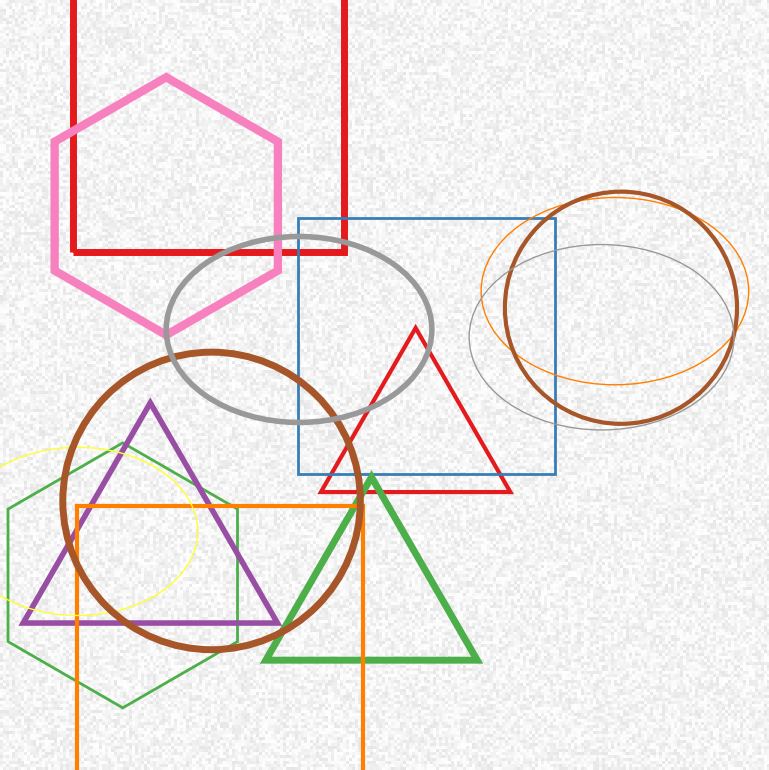[{"shape": "square", "thickness": 2.5, "radius": 0.88, "center": [0.271, 0.848]}, {"shape": "triangle", "thickness": 1.5, "radius": 0.71, "center": [0.54, 0.432]}, {"shape": "square", "thickness": 1, "radius": 0.83, "center": [0.554, 0.551]}, {"shape": "hexagon", "thickness": 1, "radius": 0.86, "center": [0.159, 0.253]}, {"shape": "triangle", "thickness": 2.5, "radius": 0.79, "center": [0.482, 0.222]}, {"shape": "triangle", "thickness": 2, "radius": 0.95, "center": [0.195, 0.286]}, {"shape": "square", "thickness": 1.5, "radius": 0.93, "center": [0.286, 0.157]}, {"shape": "oval", "thickness": 0.5, "radius": 0.87, "center": [0.799, 0.622]}, {"shape": "oval", "thickness": 0.5, "radius": 0.78, "center": [0.101, 0.31]}, {"shape": "circle", "thickness": 2.5, "radius": 0.97, "center": [0.275, 0.349]}, {"shape": "circle", "thickness": 1.5, "radius": 0.75, "center": [0.806, 0.6]}, {"shape": "hexagon", "thickness": 3, "radius": 0.84, "center": [0.216, 0.732]}, {"shape": "oval", "thickness": 0.5, "radius": 0.86, "center": [0.781, 0.562]}, {"shape": "oval", "thickness": 2, "radius": 0.86, "center": [0.388, 0.572]}]